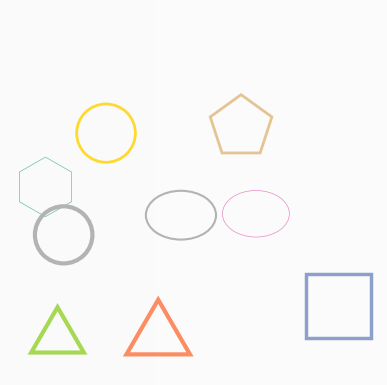[{"shape": "hexagon", "thickness": 0.5, "radius": 0.39, "center": [0.117, 0.515]}, {"shape": "triangle", "thickness": 3, "radius": 0.47, "center": [0.408, 0.127]}, {"shape": "square", "thickness": 2.5, "radius": 0.42, "center": [0.874, 0.206]}, {"shape": "oval", "thickness": 0.5, "radius": 0.43, "center": [0.66, 0.445]}, {"shape": "triangle", "thickness": 3, "radius": 0.39, "center": [0.148, 0.124]}, {"shape": "circle", "thickness": 2, "radius": 0.38, "center": [0.274, 0.654]}, {"shape": "pentagon", "thickness": 2, "radius": 0.42, "center": [0.622, 0.67]}, {"shape": "oval", "thickness": 1.5, "radius": 0.45, "center": [0.467, 0.441]}, {"shape": "circle", "thickness": 3, "radius": 0.37, "center": [0.164, 0.39]}]